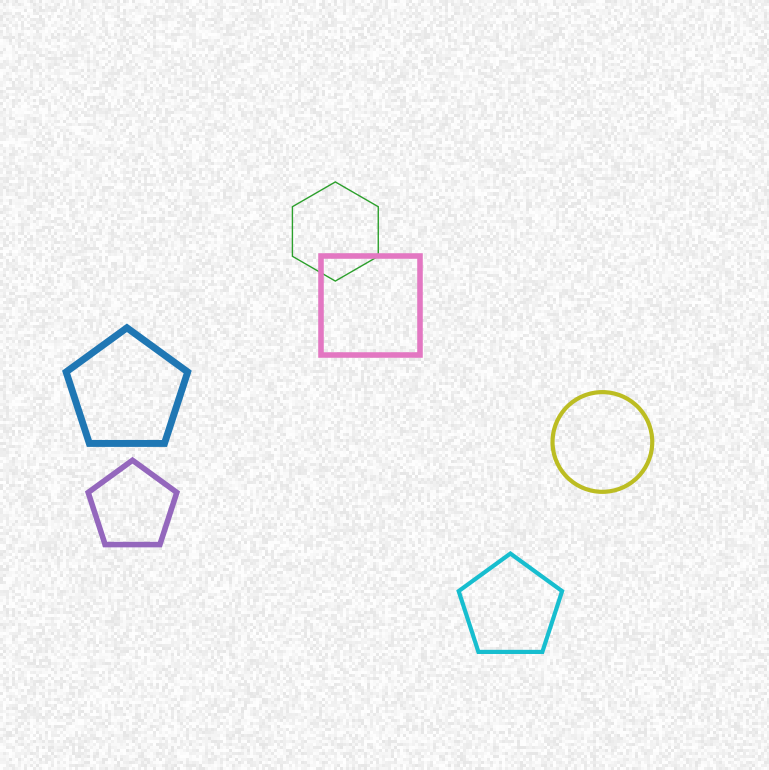[{"shape": "pentagon", "thickness": 2.5, "radius": 0.42, "center": [0.165, 0.491]}, {"shape": "hexagon", "thickness": 0.5, "radius": 0.32, "center": [0.436, 0.699]}, {"shape": "pentagon", "thickness": 2, "radius": 0.3, "center": [0.172, 0.342]}, {"shape": "square", "thickness": 2, "radius": 0.32, "center": [0.481, 0.604]}, {"shape": "circle", "thickness": 1.5, "radius": 0.32, "center": [0.782, 0.426]}, {"shape": "pentagon", "thickness": 1.5, "radius": 0.35, "center": [0.663, 0.21]}]